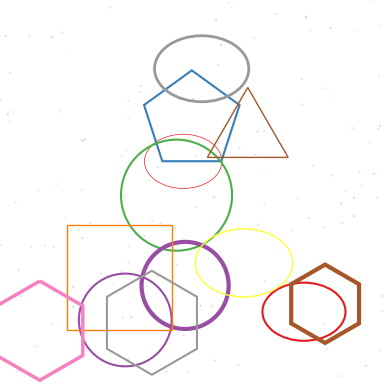[{"shape": "oval", "thickness": 0.5, "radius": 0.5, "center": [0.476, 0.581]}, {"shape": "oval", "thickness": 1.5, "radius": 0.54, "center": [0.79, 0.19]}, {"shape": "pentagon", "thickness": 1.5, "radius": 0.65, "center": [0.498, 0.687]}, {"shape": "circle", "thickness": 1.5, "radius": 0.72, "center": [0.459, 0.493]}, {"shape": "circle", "thickness": 3, "radius": 0.57, "center": [0.481, 0.259]}, {"shape": "circle", "thickness": 1.5, "radius": 0.6, "center": [0.325, 0.169]}, {"shape": "square", "thickness": 1, "radius": 0.68, "center": [0.31, 0.28]}, {"shape": "oval", "thickness": 1, "radius": 0.63, "center": [0.634, 0.317]}, {"shape": "triangle", "thickness": 1, "radius": 0.61, "center": [0.643, 0.652]}, {"shape": "hexagon", "thickness": 3, "radius": 0.51, "center": [0.844, 0.211]}, {"shape": "hexagon", "thickness": 2.5, "radius": 0.64, "center": [0.103, 0.141]}, {"shape": "hexagon", "thickness": 1.5, "radius": 0.67, "center": [0.395, 0.162]}, {"shape": "oval", "thickness": 2, "radius": 0.61, "center": [0.524, 0.821]}]